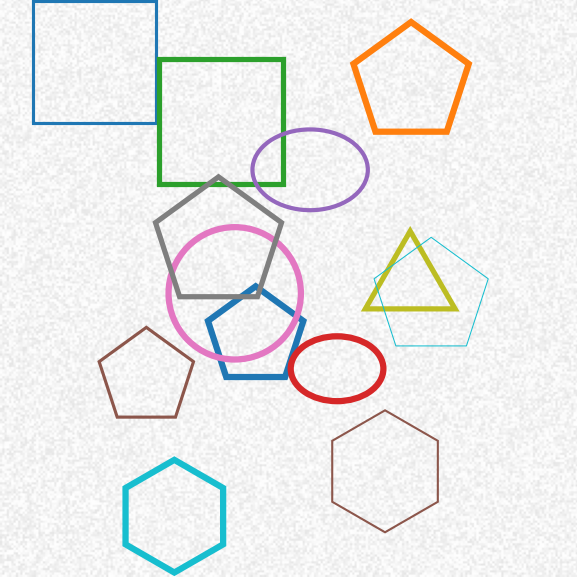[{"shape": "pentagon", "thickness": 3, "radius": 0.43, "center": [0.443, 0.417]}, {"shape": "square", "thickness": 1.5, "radius": 0.53, "center": [0.164, 0.892]}, {"shape": "pentagon", "thickness": 3, "radius": 0.52, "center": [0.712, 0.856]}, {"shape": "square", "thickness": 2.5, "radius": 0.54, "center": [0.382, 0.789]}, {"shape": "oval", "thickness": 3, "radius": 0.4, "center": [0.584, 0.361]}, {"shape": "oval", "thickness": 2, "radius": 0.5, "center": [0.537, 0.705]}, {"shape": "hexagon", "thickness": 1, "radius": 0.53, "center": [0.667, 0.183]}, {"shape": "pentagon", "thickness": 1.5, "radius": 0.43, "center": [0.253, 0.346]}, {"shape": "circle", "thickness": 3, "radius": 0.57, "center": [0.406, 0.491]}, {"shape": "pentagon", "thickness": 2.5, "radius": 0.57, "center": [0.378, 0.578]}, {"shape": "triangle", "thickness": 2.5, "radius": 0.45, "center": [0.71, 0.509]}, {"shape": "pentagon", "thickness": 0.5, "radius": 0.52, "center": [0.747, 0.484]}, {"shape": "hexagon", "thickness": 3, "radius": 0.49, "center": [0.302, 0.105]}]